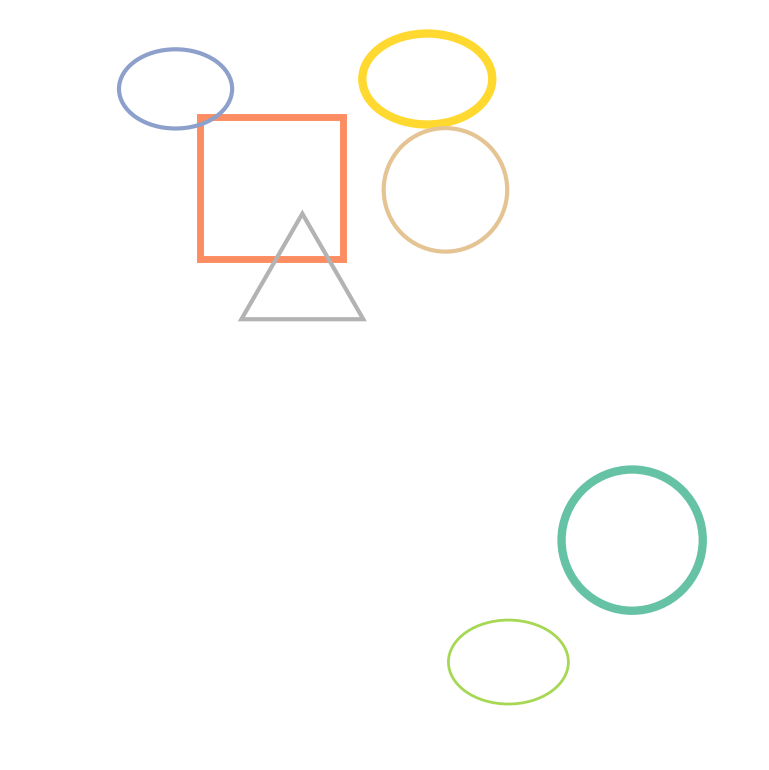[{"shape": "circle", "thickness": 3, "radius": 0.46, "center": [0.821, 0.299]}, {"shape": "square", "thickness": 2.5, "radius": 0.46, "center": [0.352, 0.756]}, {"shape": "oval", "thickness": 1.5, "radius": 0.37, "center": [0.228, 0.885]}, {"shape": "oval", "thickness": 1, "radius": 0.39, "center": [0.66, 0.14]}, {"shape": "oval", "thickness": 3, "radius": 0.42, "center": [0.555, 0.897]}, {"shape": "circle", "thickness": 1.5, "radius": 0.4, "center": [0.579, 0.753]}, {"shape": "triangle", "thickness": 1.5, "radius": 0.46, "center": [0.393, 0.631]}]